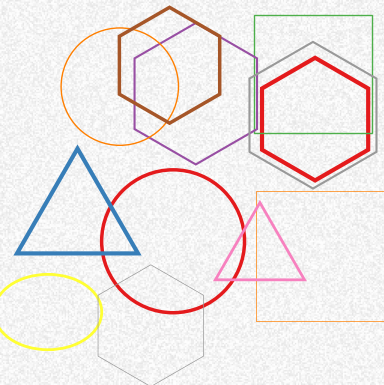[{"shape": "circle", "thickness": 2.5, "radius": 0.93, "center": [0.45, 0.373]}, {"shape": "hexagon", "thickness": 3, "radius": 0.8, "center": [0.818, 0.691]}, {"shape": "triangle", "thickness": 3, "radius": 0.91, "center": [0.201, 0.433]}, {"shape": "square", "thickness": 1, "radius": 0.77, "center": [0.813, 0.807]}, {"shape": "hexagon", "thickness": 1.5, "radius": 0.92, "center": [0.509, 0.757]}, {"shape": "square", "thickness": 0.5, "radius": 0.85, "center": [0.833, 0.335]}, {"shape": "circle", "thickness": 1, "radius": 0.76, "center": [0.311, 0.775]}, {"shape": "oval", "thickness": 2, "radius": 0.7, "center": [0.124, 0.19]}, {"shape": "hexagon", "thickness": 2.5, "radius": 0.75, "center": [0.44, 0.831]}, {"shape": "triangle", "thickness": 2, "radius": 0.67, "center": [0.675, 0.34]}, {"shape": "hexagon", "thickness": 1.5, "radius": 0.95, "center": [0.813, 0.701]}, {"shape": "hexagon", "thickness": 0.5, "radius": 0.79, "center": [0.392, 0.154]}]